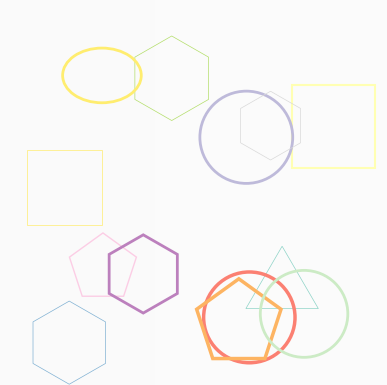[{"shape": "triangle", "thickness": 0.5, "radius": 0.54, "center": [0.728, 0.252]}, {"shape": "square", "thickness": 1.5, "radius": 0.54, "center": [0.861, 0.672]}, {"shape": "circle", "thickness": 2, "radius": 0.6, "center": [0.636, 0.643]}, {"shape": "circle", "thickness": 2.5, "radius": 0.59, "center": [0.643, 0.176]}, {"shape": "hexagon", "thickness": 0.5, "radius": 0.54, "center": [0.179, 0.11]}, {"shape": "pentagon", "thickness": 2.5, "radius": 0.57, "center": [0.616, 0.161]}, {"shape": "hexagon", "thickness": 0.5, "radius": 0.55, "center": [0.443, 0.797]}, {"shape": "pentagon", "thickness": 1, "radius": 0.45, "center": [0.266, 0.304]}, {"shape": "hexagon", "thickness": 0.5, "radius": 0.45, "center": [0.698, 0.674]}, {"shape": "hexagon", "thickness": 2, "radius": 0.51, "center": [0.37, 0.288]}, {"shape": "circle", "thickness": 2, "radius": 0.56, "center": [0.785, 0.185]}, {"shape": "oval", "thickness": 2, "radius": 0.51, "center": [0.263, 0.804]}, {"shape": "square", "thickness": 0.5, "radius": 0.48, "center": [0.167, 0.513]}]